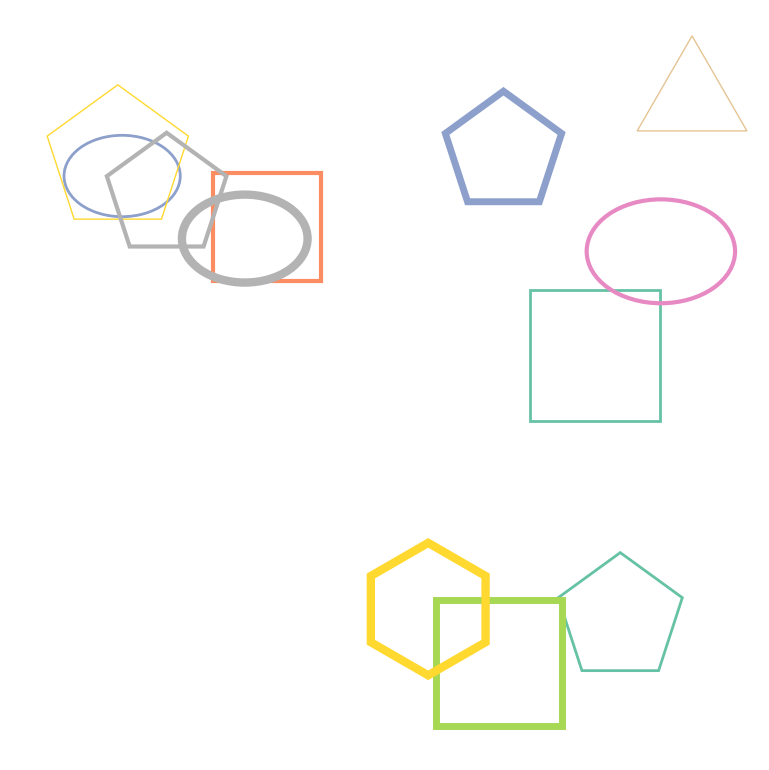[{"shape": "pentagon", "thickness": 1, "radius": 0.42, "center": [0.806, 0.198]}, {"shape": "square", "thickness": 1, "radius": 0.42, "center": [0.773, 0.539]}, {"shape": "square", "thickness": 1.5, "radius": 0.35, "center": [0.347, 0.705]}, {"shape": "pentagon", "thickness": 2.5, "radius": 0.4, "center": [0.654, 0.802]}, {"shape": "oval", "thickness": 1, "radius": 0.38, "center": [0.159, 0.771]}, {"shape": "oval", "thickness": 1.5, "radius": 0.48, "center": [0.858, 0.674]}, {"shape": "square", "thickness": 2.5, "radius": 0.41, "center": [0.648, 0.139]}, {"shape": "hexagon", "thickness": 3, "radius": 0.43, "center": [0.556, 0.209]}, {"shape": "pentagon", "thickness": 0.5, "radius": 0.48, "center": [0.153, 0.793]}, {"shape": "triangle", "thickness": 0.5, "radius": 0.41, "center": [0.899, 0.871]}, {"shape": "oval", "thickness": 3, "radius": 0.41, "center": [0.318, 0.69]}, {"shape": "pentagon", "thickness": 1.5, "radius": 0.41, "center": [0.216, 0.746]}]